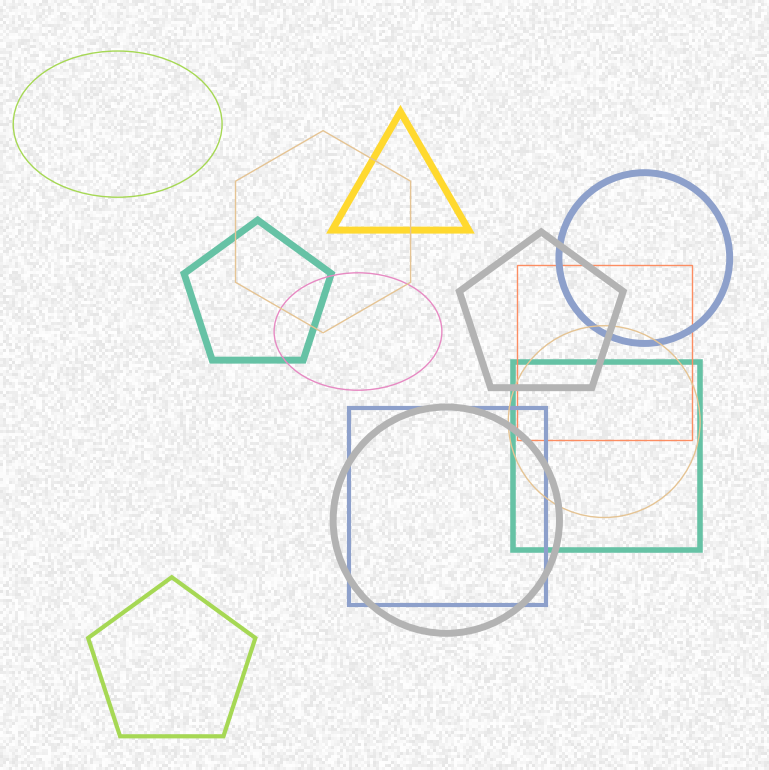[{"shape": "square", "thickness": 2, "radius": 0.61, "center": [0.788, 0.408]}, {"shape": "pentagon", "thickness": 2.5, "radius": 0.5, "center": [0.335, 0.614]}, {"shape": "square", "thickness": 0.5, "radius": 0.57, "center": [0.785, 0.543]}, {"shape": "square", "thickness": 1.5, "radius": 0.64, "center": [0.581, 0.342]}, {"shape": "circle", "thickness": 2.5, "radius": 0.55, "center": [0.837, 0.665]}, {"shape": "oval", "thickness": 0.5, "radius": 0.54, "center": [0.465, 0.569]}, {"shape": "oval", "thickness": 0.5, "radius": 0.68, "center": [0.153, 0.839]}, {"shape": "pentagon", "thickness": 1.5, "radius": 0.57, "center": [0.223, 0.136]}, {"shape": "triangle", "thickness": 2.5, "radius": 0.51, "center": [0.52, 0.752]}, {"shape": "hexagon", "thickness": 0.5, "radius": 0.66, "center": [0.42, 0.699]}, {"shape": "circle", "thickness": 0.5, "radius": 0.62, "center": [0.785, 0.452]}, {"shape": "pentagon", "thickness": 2.5, "radius": 0.56, "center": [0.703, 0.587]}, {"shape": "circle", "thickness": 2.5, "radius": 0.73, "center": [0.58, 0.324]}]